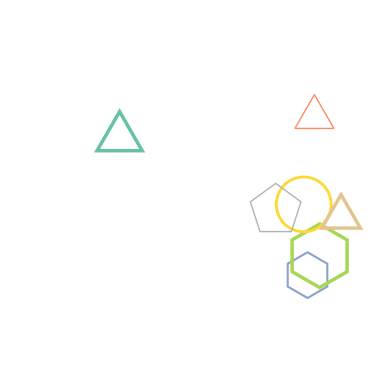[{"shape": "triangle", "thickness": 2.5, "radius": 0.34, "center": [0.311, 0.642]}, {"shape": "triangle", "thickness": 1, "radius": 0.29, "center": [0.817, 0.696]}, {"shape": "hexagon", "thickness": 1.5, "radius": 0.3, "center": [0.799, 0.285]}, {"shape": "hexagon", "thickness": 2.5, "radius": 0.41, "center": [0.83, 0.336]}, {"shape": "circle", "thickness": 2, "radius": 0.36, "center": [0.789, 0.469]}, {"shape": "triangle", "thickness": 2.5, "radius": 0.29, "center": [0.886, 0.437]}, {"shape": "pentagon", "thickness": 1, "radius": 0.35, "center": [0.716, 0.454]}]